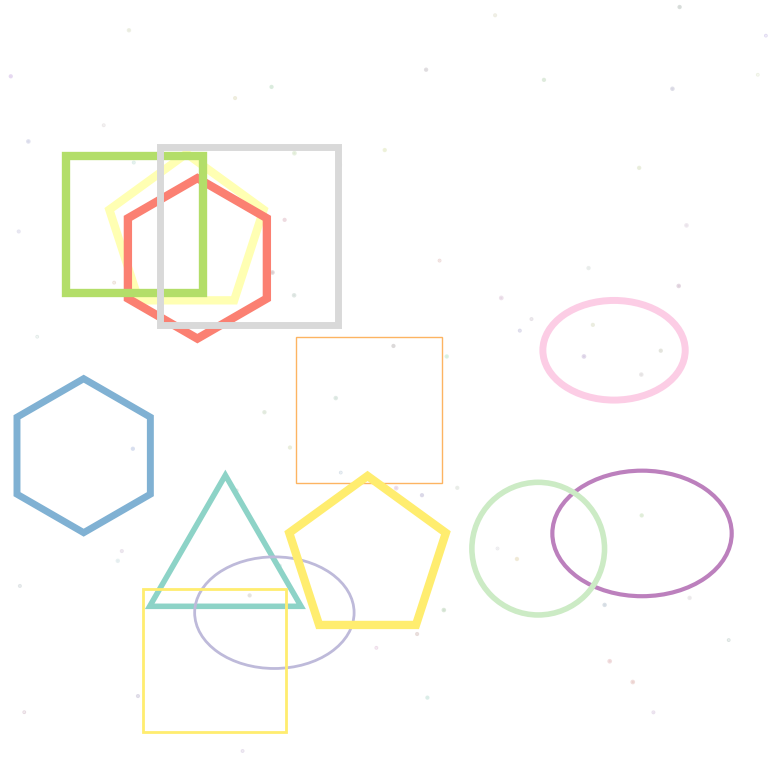[{"shape": "triangle", "thickness": 2, "radius": 0.57, "center": [0.293, 0.269]}, {"shape": "pentagon", "thickness": 3, "radius": 0.53, "center": [0.242, 0.695]}, {"shape": "oval", "thickness": 1, "radius": 0.52, "center": [0.356, 0.204]}, {"shape": "hexagon", "thickness": 3, "radius": 0.52, "center": [0.256, 0.664]}, {"shape": "hexagon", "thickness": 2.5, "radius": 0.5, "center": [0.109, 0.408]}, {"shape": "square", "thickness": 0.5, "radius": 0.47, "center": [0.479, 0.467]}, {"shape": "square", "thickness": 3, "radius": 0.45, "center": [0.174, 0.708]}, {"shape": "oval", "thickness": 2.5, "radius": 0.46, "center": [0.797, 0.545]}, {"shape": "square", "thickness": 2.5, "radius": 0.58, "center": [0.323, 0.693]}, {"shape": "oval", "thickness": 1.5, "radius": 0.58, "center": [0.834, 0.307]}, {"shape": "circle", "thickness": 2, "radius": 0.43, "center": [0.699, 0.287]}, {"shape": "square", "thickness": 1, "radius": 0.46, "center": [0.278, 0.142]}, {"shape": "pentagon", "thickness": 3, "radius": 0.53, "center": [0.477, 0.275]}]